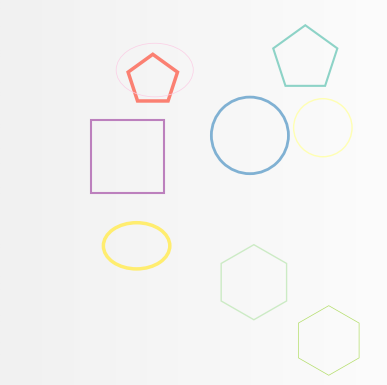[{"shape": "pentagon", "thickness": 1.5, "radius": 0.44, "center": [0.788, 0.847]}, {"shape": "circle", "thickness": 1, "radius": 0.38, "center": [0.833, 0.668]}, {"shape": "pentagon", "thickness": 2.5, "radius": 0.33, "center": [0.394, 0.792]}, {"shape": "circle", "thickness": 2, "radius": 0.5, "center": [0.645, 0.648]}, {"shape": "hexagon", "thickness": 0.5, "radius": 0.45, "center": [0.848, 0.116]}, {"shape": "oval", "thickness": 0.5, "radius": 0.5, "center": [0.399, 0.818]}, {"shape": "square", "thickness": 1.5, "radius": 0.47, "center": [0.33, 0.594]}, {"shape": "hexagon", "thickness": 1, "radius": 0.49, "center": [0.655, 0.267]}, {"shape": "oval", "thickness": 2.5, "radius": 0.43, "center": [0.352, 0.362]}]